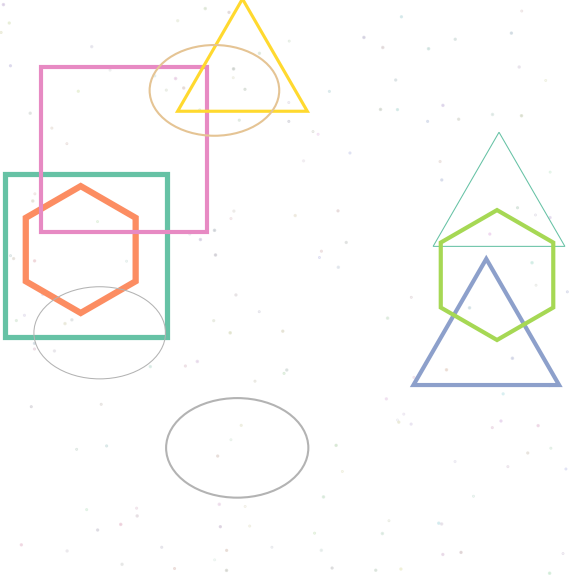[{"shape": "triangle", "thickness": 0.5, "radius": 0.66, "center": [0.864, 0.638]}, {"shape": "square", "thickness": 2.5, "radius": 0.71, "center": [0.149, 0.557]}, {"shape": "hexagon", "thickness": 3, "radius": 0.55, "center": [0.14, 0.567]}, {"shape": "triangle", "thickness": 2, "radius": 0.73, "center": [0.842, 0.405]}, {"shape": "square", "thickness": 2, "radius": 0.72, "center": [0.215, 0.74]}, {"shape": "hexagon", "thickness": 2, "radius": 0.56, "center": [0.861, 0.523]}, {"shape": "triangle", "thickness": 1.5, "radius": 0.65, "center": [0.42, 0.871]}, {"shape": "oval", "thickness": 1, "radius": 0.56, "center": [0.371, 0.843]}, {"shape": "oval", "thickness": 0.5, "radius": 0.57, "center": [0.173, 0.423]}, {"shape": "oval", "thickness": 1, "radius": 0.62, "center": [0.411, 0.224]}]